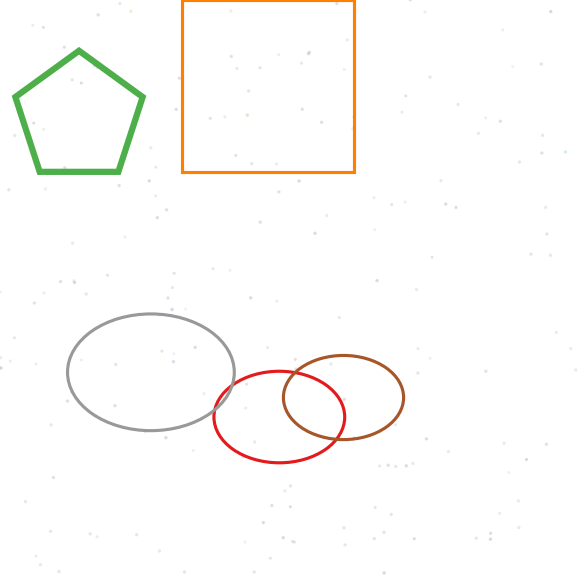[{"shape": "oval", "thickness": 1.5, "radius": 0.57, "center": [0.484, 0.277]}, {"shape": "pentagon", "thickness": 3, "radius": 0.58, "center": [0.137, 0.795]}, {"shape": "square", "thickness": 1.5, "radius": 0.74, "center": [0.464, 0.851]}, {"shape": "oval", "thickness": 1.5, "radius": 0.52, "center": [0.595, 0.311]}, {"shape": "oval", "thickness": 1.5, "radius": 0.72, "center": [0.261, 0.354]}]